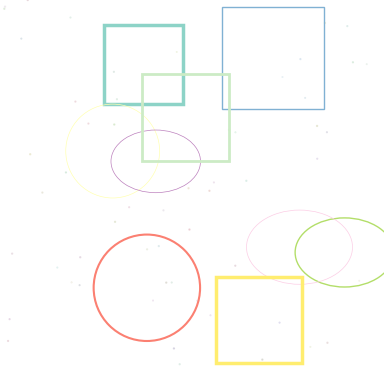[{"shape": "square", "thickness": 2.5, "radius": 0.51, "center": [0.373, 0.832]}, {"shape": "circle", "thickness": 0.5, "radius": 0.61, "center": [0.293, 0.608]}, {"shape": "circle", "thickness": 1.5, "radius": 0.69, "center": [0.381, 0.253]}, {"shape": "square", "thickness": 1, "radius": 0.66, "center": [0.708, 0.849]}, {"shape": "oval", "thickness": 1, "radius": 0.64, "center": [0.895, 0.344]}, {"shape": "oval", "thickness": 0.5, "radius": 0.69, "center": [0.778, 0.358]}, {"shape": "oval", "thickness": 0.5, "radius": 0.58, "center": [0.405, 0.581]}, {"shape": "square", "thickness": 2, "radius": 0.56, "center": [0.481, 0.695]}, {"shape": "square", "thickness": 2.5, "radius": 0.56, "center": [0.673, 0.169]}]